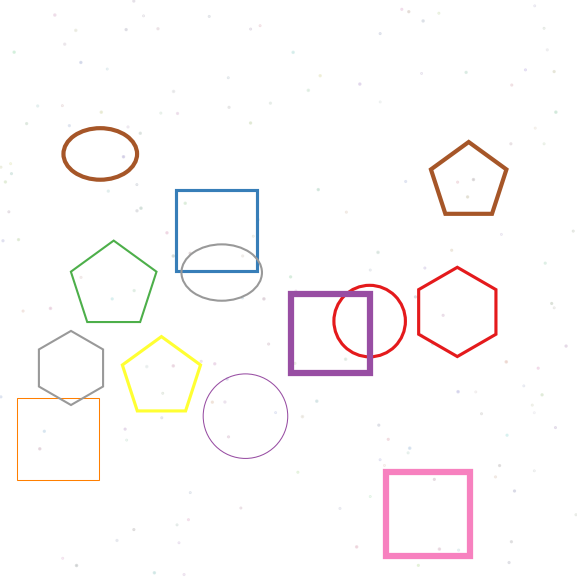[{"shape": "hexagon", "thickness": 1.5, "radius": 0.39, "center": [0.792, 0.459]}, {"shape": "circle", "thickness": 1.5, "radius": 0.31, "center": [0.64, 0.443]}, {"shape": "square", "thickness": 1.5, "radius": 0.35, "center": [0.375, 0.6]}, {"shape": "pentagon", "thickness": 1, "radius": 0.39, "center": [0.197, 0.505]}, {"shape": "circle", "thickness": 0.5, "radius": 0.37, "center": [0.425, 0.279]}, {"shape": "square", "thickness": 3, "radius": 0.34, "center": [0.572, 0.421]}, {"shape": "square", "thickness": 0.5, "radius": 0.35, "center": [0.101, 0.239]}, {"shape": "pentagon", "thickness": 1.5, "radius": 0.36, "center": [0.28, 0.345]}, {"shape": "oval", "thickness": 2, "radius": 0.32, "center": [0.174, 0.733]}, {"shape": "pentagon", "thickness": 2, "radius": 0.34, "center": [0.812, 0.684]}, {"shape": "square", "thickness": 3, "radius": 0.36, "center": [0.742, 0.109]}, {"shape": "oval", "thickness": 1, "radius": 0.35, "center": [0.384, 0.527]}, {"shape": "hexagon", "thickness": 1, "radius": 0.32, "center": [0.123, 0.362]}]